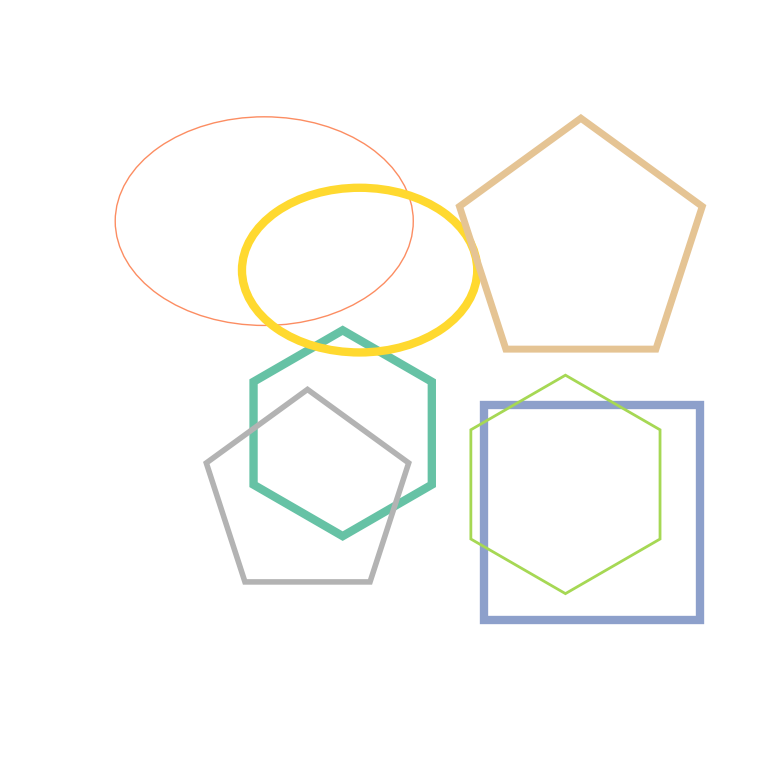[{"shape": "hexagon", "thickness": 3, "radius": 0.67, "center": [0.445, 0.437]}, {"shape": "oval", "thickness": 0.5, "radius": 0.97, "center": [0.343, 0.713]}, {"shape": "square", "thickness": 3, "radius": 0.7, "center": [0.769, 0.335]}, {"shape": "hexagon", "thickness": 1, "radius": 0.71, "center": [0.734, 0.371]}, {"shape": "oval", "thickness": 3, "radius": 0.76, "center": [0.467, 0.649]}, {"shape": "pentagon", "thickness": 2.5, "radius": 0.83, "center": [0.754, 0.681]}, {"shape": "pentagon", "thickness": 2, "radius": 0.69, "center": [0.399, 0.356]}]